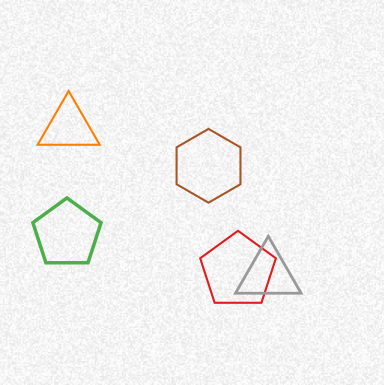[{"shape": "pentagon", "thickness": 1.5, "radius": 0.52, "center": [0.618, 0.297]}, {"shape": "pentagon", "thickness": 2.5, "radius": 0.47, "center": [0.174, 0.393]}, {"shape": "triangle", "thickness": 1.5, "radius": 0.47, "center": [0.178, 0.671]}, {"shape": "hexagon", "thickness": 1.5, "radius": 0.48, "center": [0.542, 0.569]}, {"shape": "triangle", "thickness": 2, "radius": 0.49, "center": [0.697, 0.288]}]